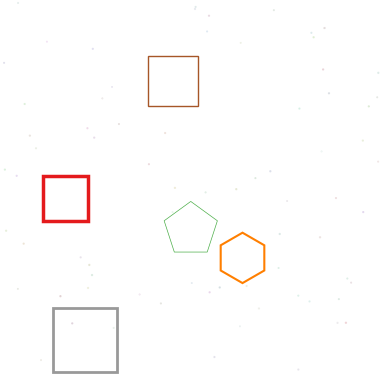[{"shape": "square", "thickness": 2.5, "radius": 0.29, "center": [0.171, 0.485]}, {"shape": "pentagon", "thickness": 0.5, "radius": 0.36, "center": [0.495, 0.404]}, {"shape": "hexagon", "thickness": 1.5, "radius": 0.33, "center": [0.63, 0.33]}, {"shape": "square", "thickness": 1, "radius": 0.33, "center": [0.449, 0.79]}, {"shape": "square", "thickness": 2, "radius": 0.42, "center": [0.221, 0.117]}]